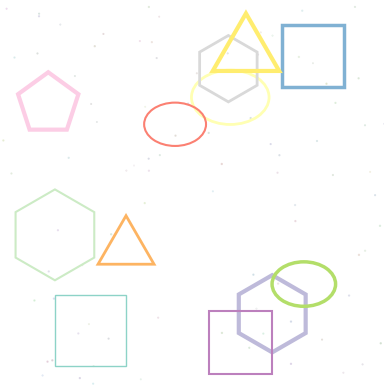[{"shape": "square", "thickness": 1, "radius": 0.46, "center": [0.235, 0.141]}, {"shape": "oval", "thickness": 2, "radius": 0.5, "center": [0.598, 0.747]}, {"shape": "hexagon", "thickness": 3, "radius": 0.5, "center": [0.707, 0.185]}, {"shape": "oval", "thickness": 1.5, "radius": 0.4, "center": [0.455, 0.677]}, {"shape": "square", "thickness": 2.5, "radius": 0.4, "center": [0.812, 0.855]}, {"shape": "triangle", "thickness": 2, "radius": 0.42, "center": [0.327, 0.356]}, {"shape": "oval", "thickness": 2.5, "radius": 0.41, "center": [0.789, 0.262]}, {"shape": "pentagon", "thickness": 3, "radius": 0.41, "center": [0.125, 0.73]}, {"shape": "hexagon", "thickness": 2, "radius": 0.43, "center": [0.593, 0.822]}, {"shape": "square", "thickness": 1.5, "radius": 0.41, "center": [0.623, 0.109]}, {"shape": "hexagon", "thickness": 1.5, "radius": 0.59, "center": [0.143, 0.39]}, {"shape": "triangle", "thickness": 3, "radius": 0.5, "center": [0.639, 0.865]}]